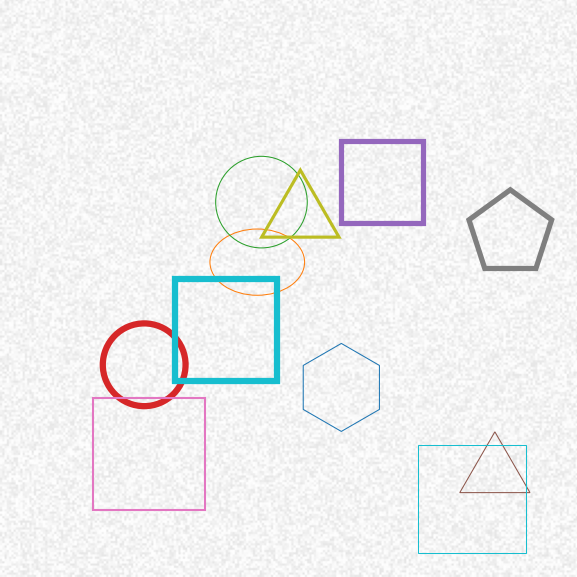[{"shape": "hexagon", "thickness": 0.5, "radius": 0.38, "center": [0.591, 0.328]}, {"shape": "oval", "thickness": 0.5, "radius": 0.41, "center": [0.445, 0.545]}, {"shape": "circle", "thickness": 0.5, "radius": 0.4, "center": [0.453, 0.649]}, {"shape": "circle", "thickness": 3, "radius": 0.36, "center": [0.25, 0.367]}, {"shape": "square", "thickness": 2.5, "radius": 0.35, "center": [0.661, 0.684]}, {"shape": "triangle", "thickness": 0.5, "radius": 0.35, "center": [0.857, 0.181]}, {"shape": "square", "thickness": 1, "radius": 0.48, "center": [0.257, 0.213]}, {"shape": "pentagon", "thickness": 2.5, "radius": 0.38, "center": [0.884, 0.595]}, {"shape": "triangle", "thickness": 1.5, "radius": 0.39, "center": [0.52, 0.627]}, {"shape": "square", "thickness": 0.5, "radius": 0.47, "center": [0.818, 0.135]}, {"shape": "square", "thickness": 3, "radius": 0.44, "center": [0.391, 0.428]}]